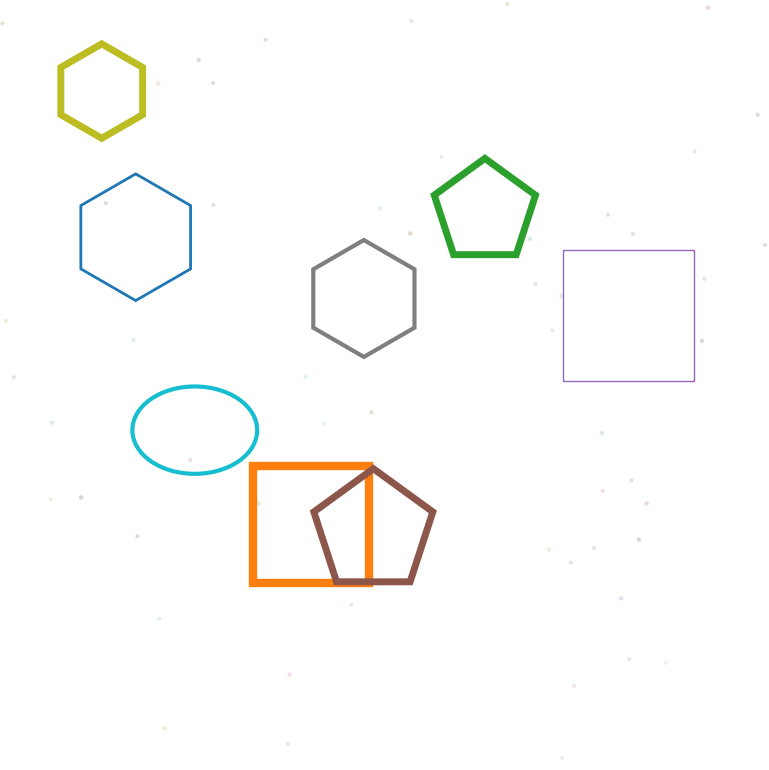[{"shape": "hexagon", "thickness": 1, "radius": 0.41, "center": [0.176, 0.692]}, {"shape": "square", "thickness": 3, "radius": 0.38, "center": [0.404, 0.319]}, {"shape": "pentagon", "thickness": 2.5, "radius": 0.35, "center": [0.63, 0.725]}, {"shape": "square", "thickness": 0.5, "radius": 0.42, "center": [0.816, 0.59]}, {"shape": "pentagon", "thickness": 2.5, "radius": 0.41, "center": [0.485, 0.31]}, {"shape": "hexagon", "thickness": 1.5, "radius": 0.38, "center": [0.473, 0.612]}, {"shape": "hexagon", "thickness": 2.5, "radius": 0.31, "center": [0.132, 0.882]}, {"shape": "oval", "thickness": 1.5, "radius": 0.41, "center": [0.253, 0.441]}]